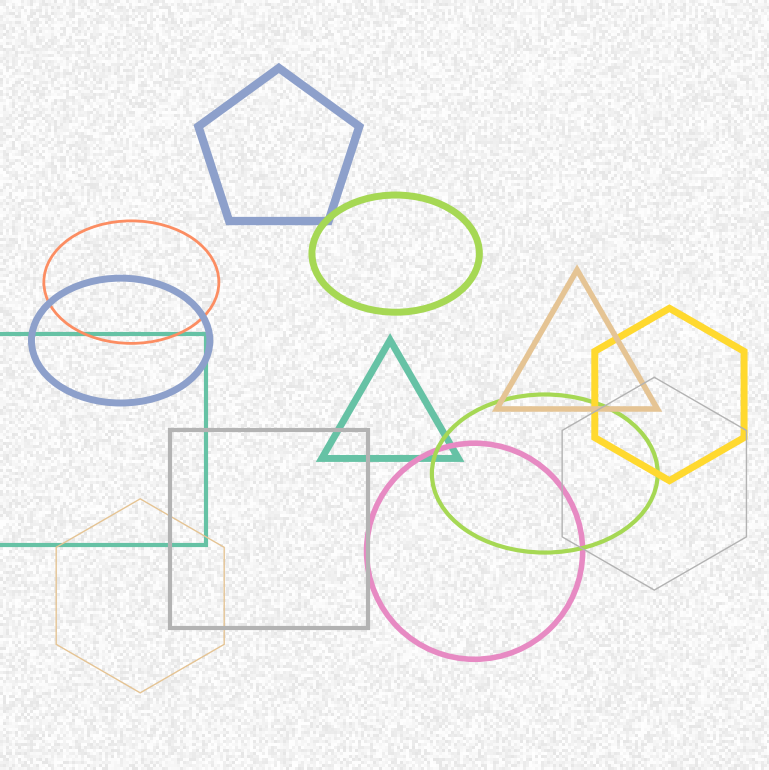[{"shape": "triangle", "thickness": 2.5, "radius": 0.51, "center": [0.507, 0.456]}, {"shape": "square", "thickness": 1.5, "radius": 0.69, "center": [0.13, 0.429]}, {"shape": "oval", "thickness": 1, "radius": 0.57, "center": [0.171, 0.634]}, {"shape": "pentagon", "thickness": 3, "radius": 0.55, "center": [0.362, 0.802]}, {"shape": "oval", "thickness": 2.5, "radius": 0.58, "center": [0.157, 0.558]}, {"shape": "circle", "thickness": 2, "radius": 0.7, "center": [0.616, 0.284]}, {"shape": "oval", "thickness": 2.5, "radius": 0.54, "center": [0.514, 0.671]}, {"shape": "oval", "thickness": 1.5, "radius": 0.73, "center": [0.708, 0.385]}, {"shape": "hexagon", "thickness": 2.5, "radius": 0.56, "center": [0.869, 0.488]}, {"shape": "triangle", "thickness": 2, "radius": 0.6, "center": [0.749, 0.529]}, {"shape": "hexagon", "thickness": 0.5, "radius": 0.63, "center": [0.182, 0.226]}, {"shape": "square", "thickness": 1.5, "radius": 0.64, "center": [0.349, 0.312]}, {"shape": "hexagon", "thickness": 0.5, "radius": 0.69, "center": [0.85, 0.372]}]